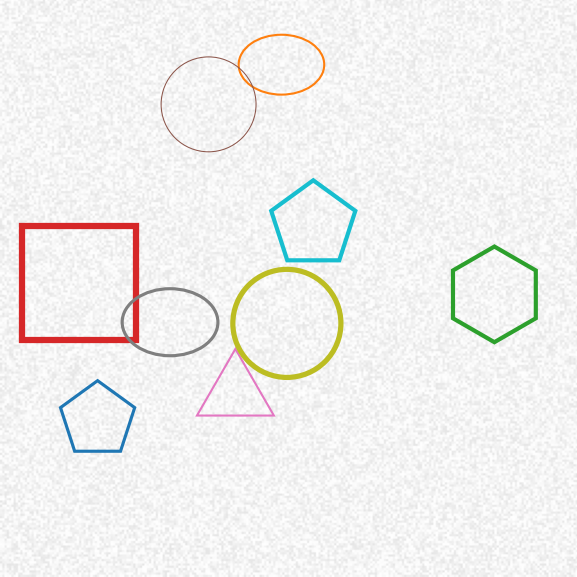[{"shape": "pentagon", "thickness": 1.5, "radius": 0.34, "center": [0.169, 0.272]}, {"shape": "oval", "thickness": 1, "radius": 0.37, "center": [0.487, 0.887]}, {"shape": "hexagon", "thickness": 2, "radius": 0.41, "center": [0.856, 0.489]}, {"shape": "square", "thickness": 3, "radius": 0.49, "center": [0.137, 0.508]}, {"shape": "circle", "thickness": 0.5, "radius": 0.41, "center": [0.361, 0.818]}, {"shape": "triangle", "thickness": 1, "radius": 0.38, "center": [0.408, 0.318]}, {"shape": "oval", "thickness": 1.5, "radius": 0.41, "center": [0.294, 0.441]}, {"shape": "circle", "thickness": 2.5, "radius": 0.47, "center": [0.497, 0.439]}, {"shape": "pentagon", "thickness": 2, "radius": 0.38, "center": [0.542, 0.61]}]